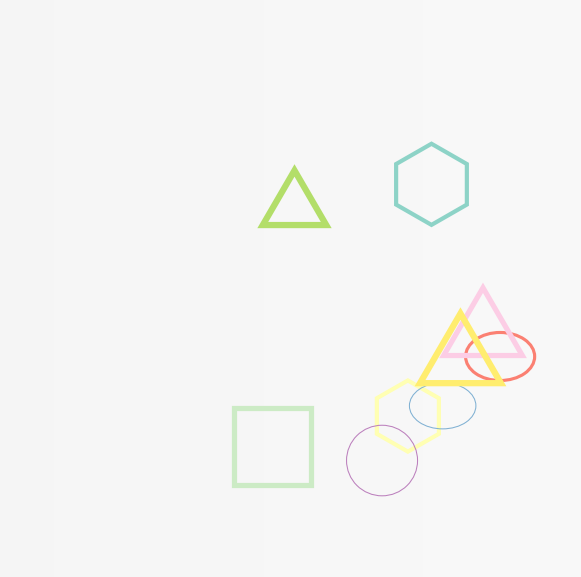[{"shape": "hexagon", "thickness": 2, "radius": 0.35, "center": [0.742, 0.68]}, {"shape": "hexagon", "thickness": 2, "radius": 0.31, "center": [0.702, 0.279]}, {"shape": "oval", "thickness": 1.5, "radius": 0.3, "center": [0.86, 0.382]}, {"shape": "oval", "thickness": 0.5, "radius": 0.29, "center": [0.762, 0.297]}, {"shape": "triangle", "thickness": 3, "radius": 0.32, "center": [0.507, 0.641]}, {"shape": "triangle", "thickness": 2.5, "radius": 0.39, "center": [0.831, 0.423]}, {"shape": "circle", "thickness": 0.5, "radius": 0.31, "center": [0.657, 0.202]}, {"shape": "square", "thickness": 2.5, "radius": 0.33, "center": [0.469, 0.226]}, {"shape": "triangle", "thickness": 3, "radius": 0.4, "center": [0.792, 0.376]}]